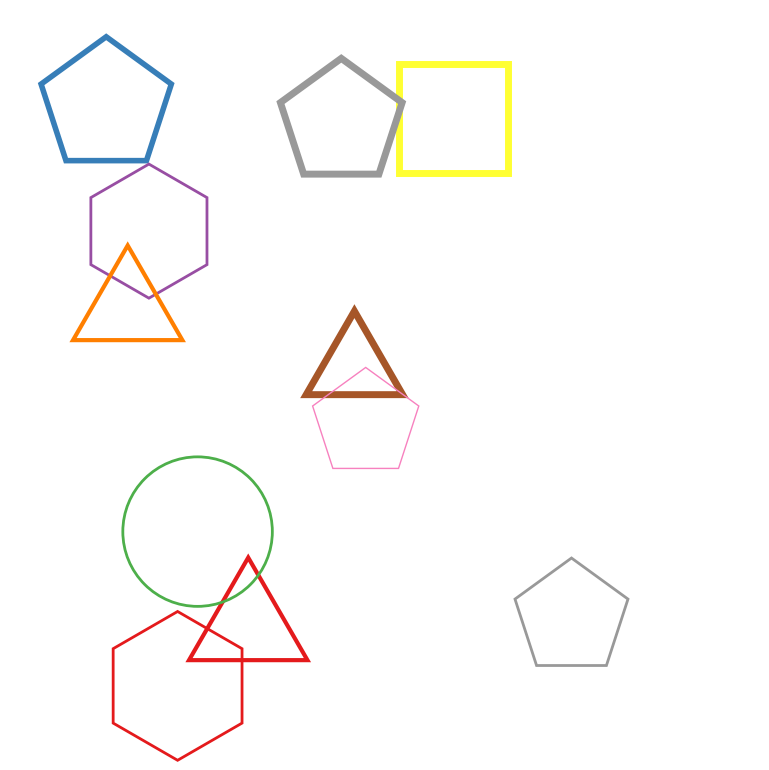[{"shape": "triangle", "thickness": 1.5, "radius": 0.44, "center": [0.322, 0.187]}, {"shape": "hexagon", "thickness": 1, "radius": 0.48, "center": [0.231, 0.109]}, {"shape": "pentagon", "thickness": 2, "radius": 0.44, "center": [0.138, 0.863]}, {"shape": "circle", "thickness": 1, "radius": 0.49, "center": [0.257, 0.31]}, {"shape": "hexagon", "thickness": 1, "radius": 0.44, "center": [0.193, 0.7]}, {"shape": "triangle", "thickness": 1.5, "radius": 0.41, "center": [0.166, 0.599]}, {"shape": "square", "thickness": 2.5, "radius": 0.36, "center": [0.589, 0.846]}, {"shape": "triangle", "thickness": 2.5, "radius": 0.36, "center": [0.46, 0.524]}, {"shape": "pentagon", "thickness": 0.5, "radius": 0.36, "center": [0.475, 0.45]}, {"shape": "pentagon", "thickness": 1, "radius": 0.39, "center": [0.742, 0.198]}, {"shape": "pentagon", "thickness": 2.5, "radius": 0.42, "center": [0.443, 0.841]}]